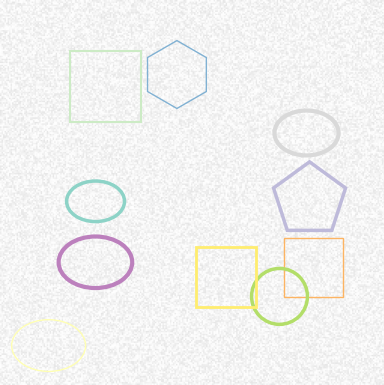[{"shape": "oval", "thickness": 2.5, "radius": 0.38, "center": [0.248, 0.477]}, {"shape": "oval", "thickness": 1, "radius": 0.48, "center": [0.126, 0.102]}, {"shape": "pentagon", "thickness": 2.5, "radius": 0.49, "center": [0.804, 0.481]}, {"shape": "hexagon", "thickness": 1, "radius": 0.44, "center": [0.46, 0.806]}, {"shape": "square", "thickness": 1, "radius": 0.38, "center": [0.814, 0.306]}, {"shape": "circle", "thickness": 2.5, "radius": 0.36, "center": [0.726, 0.23]}, {"shape": "oval", "thickness": 3, "radius": 0.42, "center": [0.796, 0.655]}, {"shape": "oval", "thickness": 3, "radius": 0.48, "center": [0.248, 0.319]}, {"shape": "square", "thickness": 1.5, "radius": 0.46, "center": [0.275, 0.775]}, {"shape": "square", "thickness": 2, "radius": 0.39, "center": [0.587, 0.281]}]